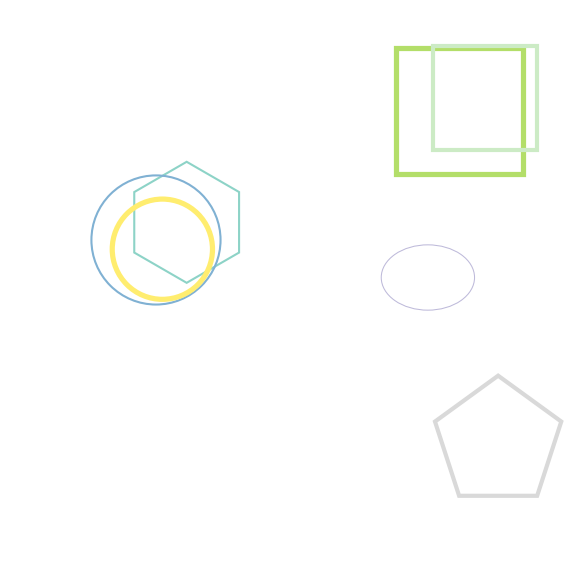[{"shape": "hexagon", "thickness": 1, "radius": 0.52, "center": [0.323, 0.614]}, {"shape": "oval", "thickness": 0.5, "radius": 0.4, "center": [0.741, 0.519]}, {"shape": "circle", "thickness": 1, "radius": 0.56, "center": [0.27, 0.584]}, {"shape": "square", "thickness": 2.5, "radius": 0.55, "center": [0.796, 0.807]}, {"shape": "pentagon", "thickness": 2, "radius": 0.57, "center": [0.863, 0.234]}, {"shape": "square", "thickness": 2, "radius": 0.45, "center": [0.839, 0.83]}, {"shape": "circle", "thickness": 2.5, "radius": 0.43, "center": [0.281, 0.568]}]